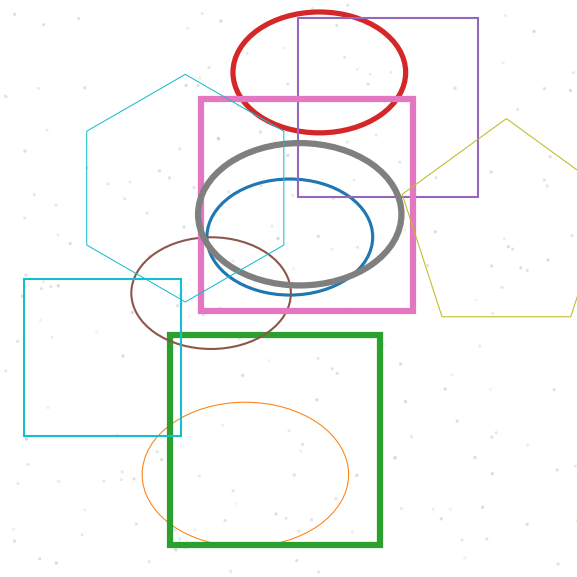[{"shape": "oval", "thickness": 1.5, "radius": 0.72, "center": [0.502, 0.589]}, {"shape": "oval", "thickness": 0.5, "radius": 0.89, "center": [0.425, 0.178]}, {"shape": "square", "thickness": 3, "radius": 0.91, "center": [0.475, 0.237]}, {"shape": "oval", "thickness": 2.5, "radius": 0.75, "center": [0.553, 0.874]}, {"shape": "square", "thickness": 1, "radius": 0.78, "center": [0.672, 0.813]}, {"shape": "oval", "thickness": 1, "radius": 0.69, "center": [0.366, 0.492]}, {"shape": "square", "thickness": 3, "radius": 0.92, "center": [0.532, 0.644]}, {"shape": "oval", "thickness": 3, "radius": 0.88, "center": [0.519, 0.628]}, {"shape": "pentagon", "thickness": 0.5, "radius": 0.95, "center": [0.877, 0.604]}, {"shape": "square", "thickness": 1, "radius": 0.68, "center": [0.177, 0.38]}, {"shape": "hexagon", "thickness": 0.5, "radius": 0.99, "center": [0.321, 0.673]}]